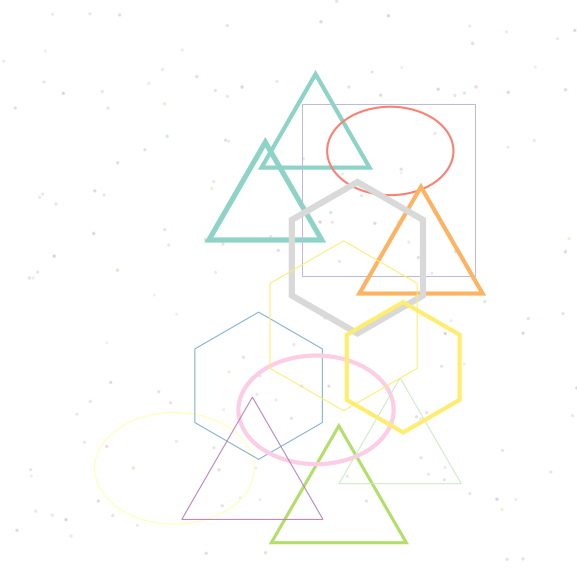[{"shape": "triangle", "thickness": 2.5, "radius": 0.56, "center": [0.459, 0.64]}, {"shape": "triangle", "thickness": 2, "radius": 0.54, "center": [0.546, 0.763]}, {"shape": "oval", "thickness": 0.5, "radius": 0.69, "center": [0.302, 0.188]}, {"shape": "square", "thickness": 0.5, "radius": 0.75, "center": [0.673, 0.67]}, {"shape": "oval", "thickness": 1, "radius": 0.55, "center": [0.676, 0.738]}, {"shape": "hexagon", "thickness": 0.5, "radius": 0.64, "center": [0.448, 0.331]}, {"shape": "triangle", "thickness": 2, "radius": 0.62, "center": [0.729, 0.552]}, {"shape": "triangle", "thickness": 1.5, "radius": 0.67, "center": [0.587, 0.127]}, {"shape": "oval", "thickness": 2, "radius": 0.67, "center": [0.547, 0.289]}, {"shape": "hexagon", "thickness": 3, "radius": 0.66, "center": [0.619, 0.553]}, {"shape": "triangle", "thickness": 0.5, "radius": 0.71, "center": [0.437, 0.17]}, {"shape": "triangle", "thickness": 0.5, "radius": 0.61, "center": [0.693, 0.223]}, {"shape": "hexagon", "thickness": 0.5, "radius": 0.74, "center": [0.595, 0.435]}, {"shape": "hexagon", "thickness": 2, "radius": 0.56, "center": [0.698, 0.363]}]